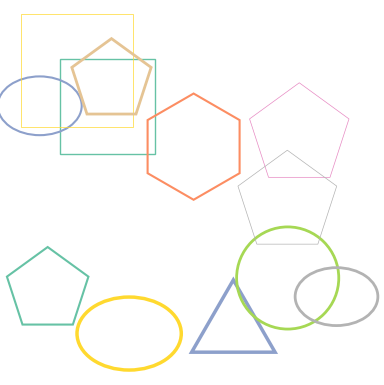[{"shape": "square", "thickness": 1, "radius": 0.62, "center": [0.28, 0.723]}, {"shape": "pentagon", "thickness": 1.5, "radius": 0.56, "center": [0.124, 0.247]}, {"shape": "hexagon", "thickness": 1.5, "radius": 0.69, "center": [0.503, 0.619]}, {"shape": "triangle", "thickness": 2.5, "radius": 0.63, "center": [0.606, 0.148]}, {"shape": "oval", "thickness": 1.5, "radius": 0.55, "center": [0.103, 0.725]}, {"shape": "pentagon", "thickness": 0.5, "radius": 0.68, "center": [0.777, 0.649]}, {"shape": "circle", "thickness": 2, "radius": 0.66, "center": [0.747, 0.278]}, {"shape": "oval", "thickness": 2.5, "radius": 0.68, "center": [0.335, 0.134]}, {"shape": "square", "thickness": 0.5, "radius": 0.73, "center": [0.199, 0.817]}, {"shape": "pentagon", "thickness": 2, "radius": 0.54, "center": [0.29, 0.791]}, {"shape": "oval", "thickness": 2, "radius": 0.54, "center": [0.874, 0.23]}, {"shape": "pentagon", "thickness": 0.5, "radius": 0.67, "center": [0.746, 0.475]}]